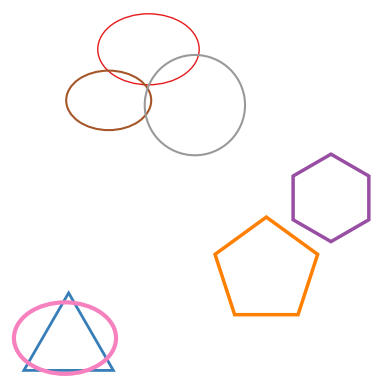[{"shape": "oval", "thickness": 1, "radius": 0.66, "center": [0.386, 0.872]}, {"shape": "triangle", "thickness": 2, "radius": 0.67, "center": [0.178, 0.105]}, {"shape": "hexagon", "thickness": 2.5, "radius": 0.57, "center": [0.86, 0.486]}, {"shape": "pentagon", "thickness": 2.5, "radius": 0.7, "center": [0.692, 0.296]}, {"shape": "oval", "thickness": 1.5, "radius": 0.55, "center": [0.282, 0.739]}, {"shape": "oval", "thickness": 3, "radius": 0.66, "center": [0.169, 0.122]}, {"shape": "circle", "thickness": 1.5, "radius": 0.65, "center": [0.506, 0.727]}]